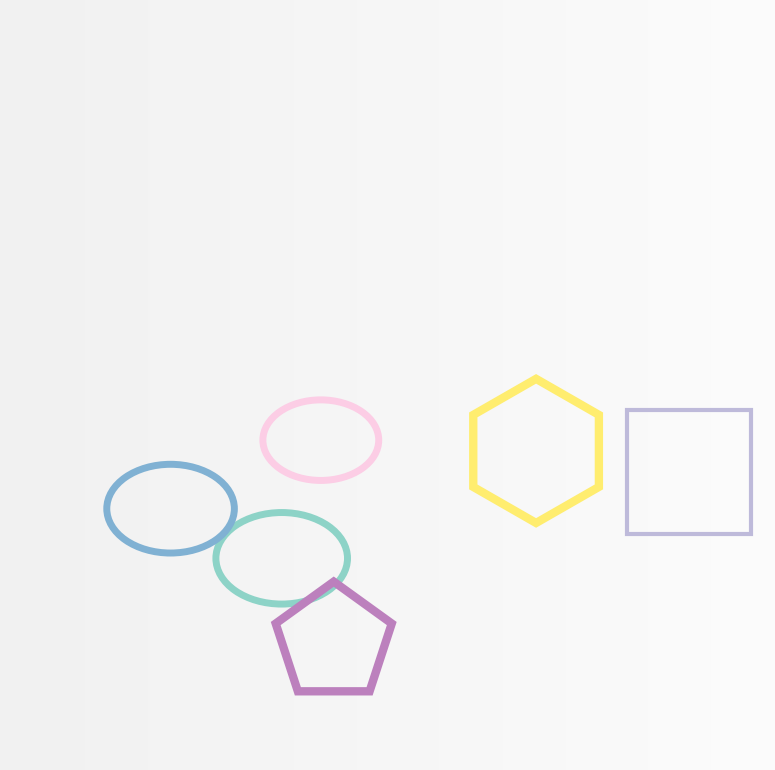[{"shape": "oval", "thickness": 2.5, "radius": 0.42, "center": [0.363, 0.275]}, {"shape": "square", "thickness": 1.5, "radius": 0.4, "center": [0.889, 0.387]}, {"shape": "oval", "thickness": 2.5, "radius": 0.41, "center": [0.22, 0.339]}, {"shape": "oval", "thickness": 2.5, "radius": 0.37, "center": [0.414, 0.428]}, {"shape": "pentagon", "thickness": 3, "radius": 0.39, "center": [0.431, 0.166]}, {"shape": "hexagon", "thickness": 3, "radius": 0.47, "center": [0.692, 0.414]}]